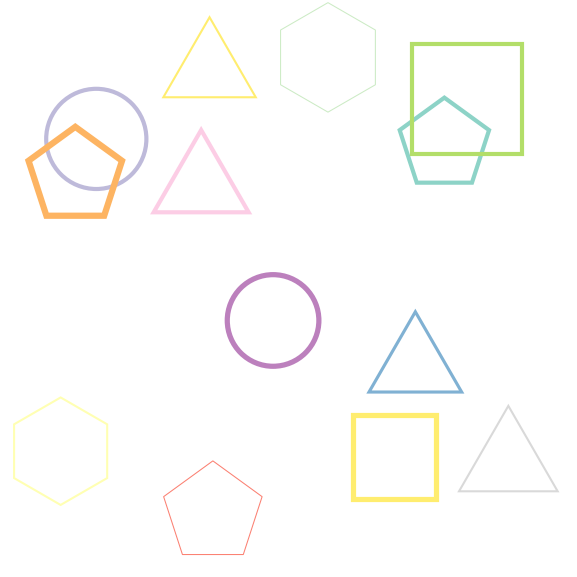[{"shape": "pentagon", "thickness": 2, "radius": 0.41, "center": [0.769, 0.749]}, {"shape": "hexagon", "thickness": 1, "radius": 0.47, "center": [0.105, 0.218]}, {"shape": "circle", "thickness": 2, "radius": 0.43, "center": [0.167, 0.759]}, {"shape": "pentagon", "thickness": 0.5, "radius": 0.45, "center": [0.369, 0.111]}, {"shape": "triangle", "thickness": 1.5, "radius": 0.46, "center": [0.719, 0.367]}, {"shape": "pentagon", "thickness": 3, "radius": 0.43, "center": [0.13, 0.694]}, {"shape": "square", "thickness": 2, "radius": 0.48, "center": [0.809, 0.827]}, {"shape": "triangle", "thickness": 2, "radius": 0.47, "center": [0.348, 0.679]}, {"shape": "triangle", "thickness": 1, "radius": 0.49, "center": [0.88, 0.198]}, {"shape": "circle", "thickness": 2.5, "radius": 0.4, "center": [0.473, 0.444]}, {"shape": "hexagon", "thickness": 0.5, "radius": 0.47, "center": [0.568, 0.9]}, {"shape": "square", "thickness": 2.5, "radius": 0.36, "center": [0.683, 0.208]}, {"shape": "triangle", "thickness": 1, "radius": 0.46, "center": [0.363, 0.877]}]